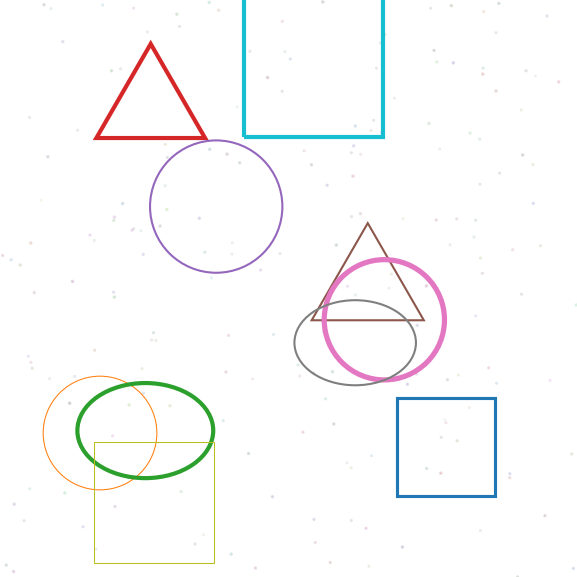[{"shape": "square", "thickness": 1.5, "radius": 0.42, "center": [0.772, 0.225]}, {"shape": "circle", "thickness": 0.5, "radius": 0.49, "center": [0.173, 0.249]}, {"shape": "oval", "thickness": 2, "radius": 0.59, "center": [0.252, 0.254]}, {"shape": "triangle", "thickness": 2, "radius": 0.54, "center": [0.261, 0.814]}, {"shape": "circle", "thickness": 1, "radius": 0.57, "center": [0.374, 0.641]}, {"shape": "triangle", "thickness": 1, "radius": 0.56, "center": [0.637, 0.501]}, {"shape": "circle", "thickness": 2.5, "radius": 0.52, "center": [0.666, 0.445]}, {"shape": "oval", "thickness": 1, "radius": 0.53, "center": [0.615, 0.406]}, {"shape": "square", "thickness": 0.5, "radius": 0.52, "center": [0.267, 0.129]}, {"shape": "square", "thickness": 2, "radius": 0.6, "center": [0.543, 0.882]}]